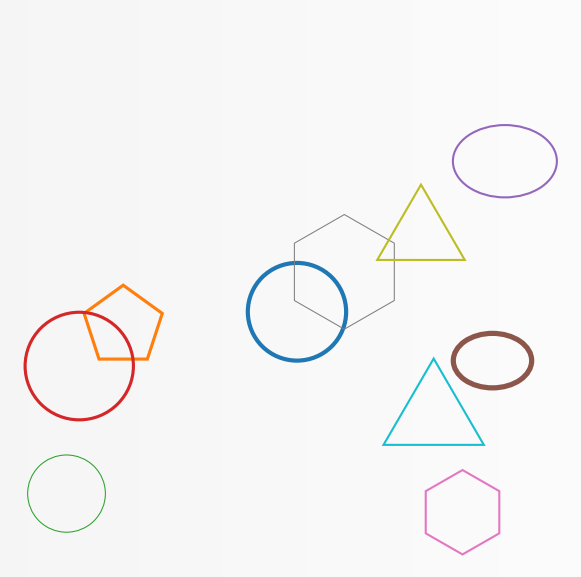[{"shape": "circle", "thickness": 2, "radius": 0.42, "center": [0.511, 0.459]}, {"shape": "pentagon", "thickness": 1.5, "radius": 0.35, "center": [0.212, 0.435]}, {"shape": "circle", "thickness": 0.5, "radius": 0.33, "center": [0.114, 0.144]}, {"shape": "circle", "thickness": 1.5, "radius": 0.47, "center": [0.136, 0.365]}, {"shape": "oval", "thickness": 1, "radius": 0.45, "center": [0.869, 0.72]}, {"shape": "oval", "thickness": 2.5, "radius": 0.34, "center": [0.847, 0.375]}, {"shape": "hexagon", "thickness": 1, "radius": 0.37, "center": [0.796, 0.112]}, {"shape": "hexagon", "thickness": 0.5, "radius": 0.5, "center": [0.592, 0.528]}, {"shape": "triangle", "thickness": 1, "radius": 0.43, "center": [0.724, 0.593]}, {"shape": "triangle", "thickness": 1, "radius": 0.5, "center": [0.746, 0.279]}]